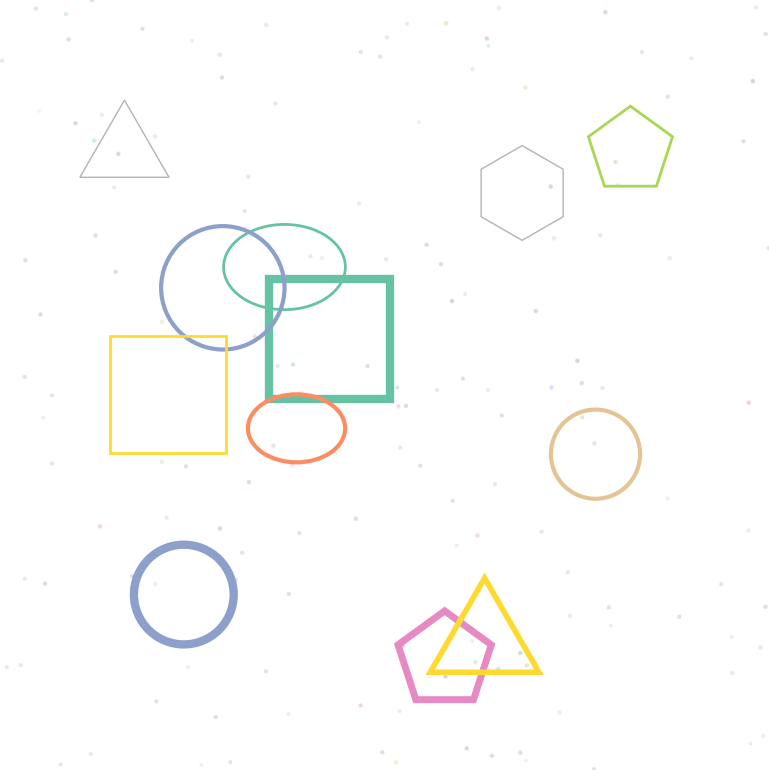[{"shape": "square", "thickness": 3, "radius": 0.39, "center": [0.428, 0.559]}, {"shape": "oval", "thickness": 1, "radius": 0.4, "center": [0.369, 0.653]}, {"shape": "oval", "thickness": 1.5, "radius": 0.32, "center": [0.385, 0.444]}, {"shape": "circle", "thickness": 3, "radius": 0.32, "center": [0.239, 0.228]}, {"shape": "circle", "thickness": 1.5, "radius": 0.4, "center": [0.289, 0.626]}, {"shape": "pentagon", "thickness": 2.5, "radius": 0.32, "center": [0.578, 0.143]}, {"shape": "pentagon", "thickness": 1, "radius": 0.29, "center": [0.819, 0.805]}, {"shape": "triangle", "thickness": 2, "radius": 0.41, "center": [0.629, 0.168]}, {"shape": "square", "thickness": 1, "radius": 0.38, "center": [0.218, 0.487]}, {"shape": "circle", "thickness": 1.5, "radius": 0.29, "center": [0.773, 0.41]}, {"shape": "triangle", "thickness": 0.5, "radius": 0.33, "center": [0.162, 0.803]}, {"shape": "hexagon", "thickness": 0.5, "radius": 0.31, "center": [0.678, 0.749]}]